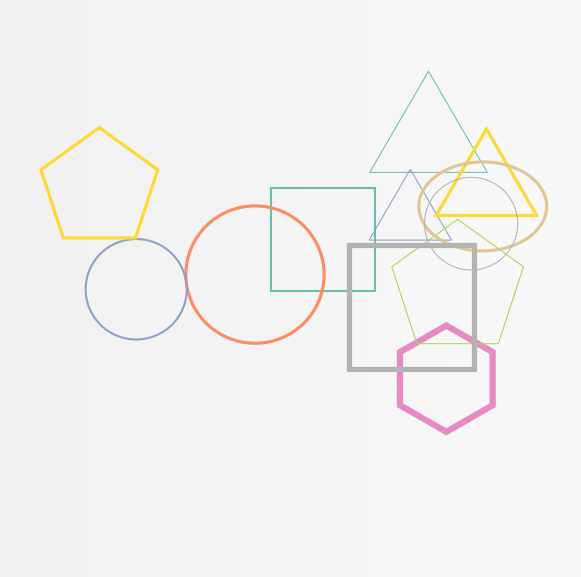[{"shape": "triangle", "thickness": 0.5, "radius": 0.58, "center": [0.737, 0.759]}, {"shape": "square", "thickness": 1, "radius": 0.45, "center": [0.556, 0.584]}, {"shape": "circle", "thickness": 1.5, "radius": 0.59, "center": [0.439, 0.524]}, {"shape": "triangle", "thickness": 0.5, "radius": 0.41, "center": [0.706, 0.624]}, {"shape": "circle", "thickness": 1, "radius": 0.43, "center": [0.234, 0.498]}, {"shape": "hexagon", "thickness": 3, "radius": 0.46, "center": [0.768, 0.343]}, {"shape": "pentagon", "thickness": 0.5, "radius": 0.6, "center": [0.787, 0.5]}, {"shape": "triangle", "thickness": 1.5, "radius": 0.5, "center": [0.837, 0.676]}, {"shape": "pentagon", "thickness": 1.5, "radius": 0.53, "center": [0.171, 0.673]}, {"shape": "oval", "thickness": 1.5, "radius": 0.55, "center": [0.831, 0.642]}, {"shape": "square", "thickness": 2.5, "radius": 0.54, "center": [0.708, 0.467]}, {"shape": "circle", "thickness": 0.5, "radius": 0.4, "center": [0.811, 0.612]}]